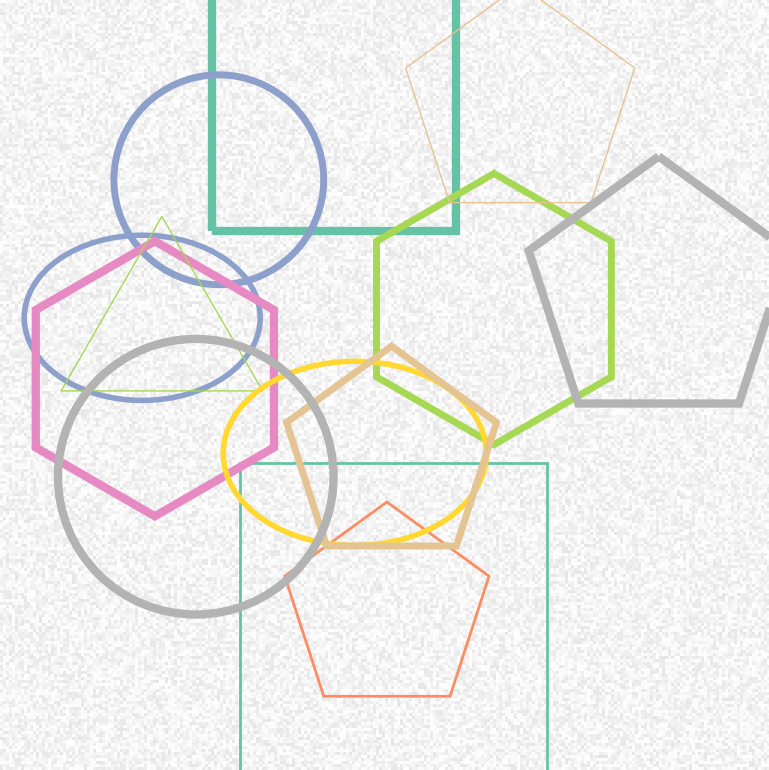[{"shape": "square", "thickness": 1, "radius": 1.0, "center": [0.511, 0.199]}, {"shape": "square", "thickness": 3, "radius": 0.79, "center": [0.433, 0.858]}, {"shape": "pentagon", "thickness": 1, "radius": 0.7, "center": [0.502, 0.209]}, {"shape": "circle", "thickness": 2.5, "radius": 0.68, "center": [0.284, 0.767]}, {"shape": "oval", "thickness": 2, "radius": 0.77, "center": [0.185, 0.587]}, {"shape": "hexagon", "thickness": 3, "radius": 0.89, "center": [0.201, 0.508]}, {"shape": "hexagon", "thickness": 2.5, "radius": 0.88, "center": [0.641, 0.599]}, {"shape": "triangle", "thickness": 0.5, "radius": 0.76, "center": [0.21, 0.568]}, {"shape": "oval", "thickness": 2, "radius": 0.85, "center": [0.461, 0.411]}, {"shape": "pentagon", "thickness": 2.5, "radius": 0.72, "center": [0.508, 0.407]}, {"shape": "pentagon", "thickness": 0.5, "radius": 0.78, "center": [0.676, 0.863]}, {"shape": "pentagon", "thickness": 3, "radius": 0.89, "center": [0.855, 0.62]}, {"shape": "circle", "thickness": 3, "radius": 0.89, "center": [0.254, 0.381]}]